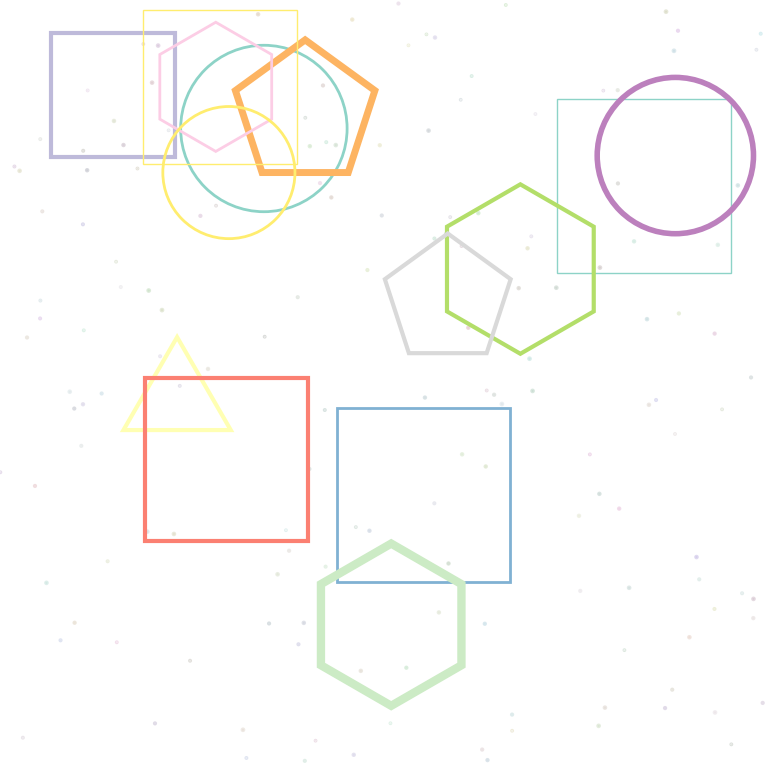[{"shape": "circle", "thickness": 1, "radius": 0.54, "center": [0.343, 0.833]}, {"shape": "square", "thickness": 0.5, "radius": 0.57, "center": [0.836, 0.759]}, {"shape": "triangle", "thickness": 1.5, "radius": 0.4, "center": [0.23, 0.482]}, {"shape": "square", "thickness": 1.5, "radius": 0.4, "center": [0.147, 0.877]}, {"shape": "square", "thickness": 1.5, "radius": 0.53, "center": [0.294, 0.403]}, {"shape": "square", "thickness": 1, "radius": 0.56, "center": [0.55, 0.357]}, {"shape": "pentagon", "thickness": 2.5, "radius": 0.48, "center": [0.396, 0.853]}, {"shape": "hexagon", "thickness": 1.5, "radius": 0.55, "center": [0.676, 0.651]}, {"shape": "hexagon", "thickness": 1, "radius": 0.42, "center": [0.28, 0.887]}, {"shape": "pentagon", "thickness": 1.5, "radius": 0.43, "center": [0.582, 0.611]}, {"shape": "circle", "thickness": 2, "radius": 0.51, "center": [0.877, 0.798]}, {"shape": "hexagon", "thickness": 3, "radius": 0.53, "center": [0.508, 0.189]}, {"shape": "square", "thickness": 0.5, "radius": 0.5, "center": [0.286, 0.887]}, {"shape": "circle", "thickness": 1, "radius": 0.43, "center": [0.297, 0.776]}]